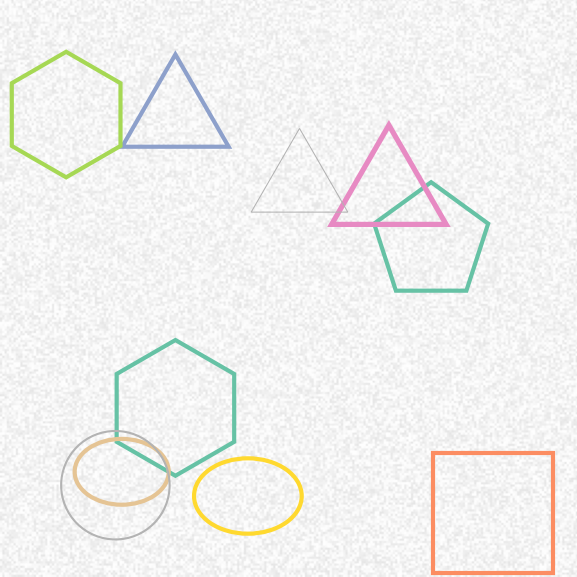[{"shape": "pentagon", "thickness": 2, "radius": 0.52, "center": [0.747, 0.58]}, {"shape": "hexagon", "thickness": 2, "radius": 0.59, "center": [0.304, 0.293]}, {"shape": "square", "thickness": 2, "radius": 0.52, "center": [0.854, 0.111]}, {"shape": "triangle", "thickness": 2, "radius": 0.53, "center": [0.304, 0.798]}, {"shape": "triangle", "thickness": 2.5, "radius": 0.57, "center": [0.673, 0.668]}, {"shape": "hexagon", "thickness": 2, "radius": 0.54, "center": [0.115, 0.801]}, {"shape": "oval", "thickness": 2, "radius": 0.47, "center": [0.429, 0.14]}, {"shape": "oval", "thickness": 2, "radius": 0.41, "center": [0.211, 0.182]}, {"shape": "circle", "thickness": 1, "radius": 0.47, "center": [0.2, 0.159]}, {"shape": "triangle", "thickness": 0.5, "radius": 0.48, "center": [0.519, 0.68]}]